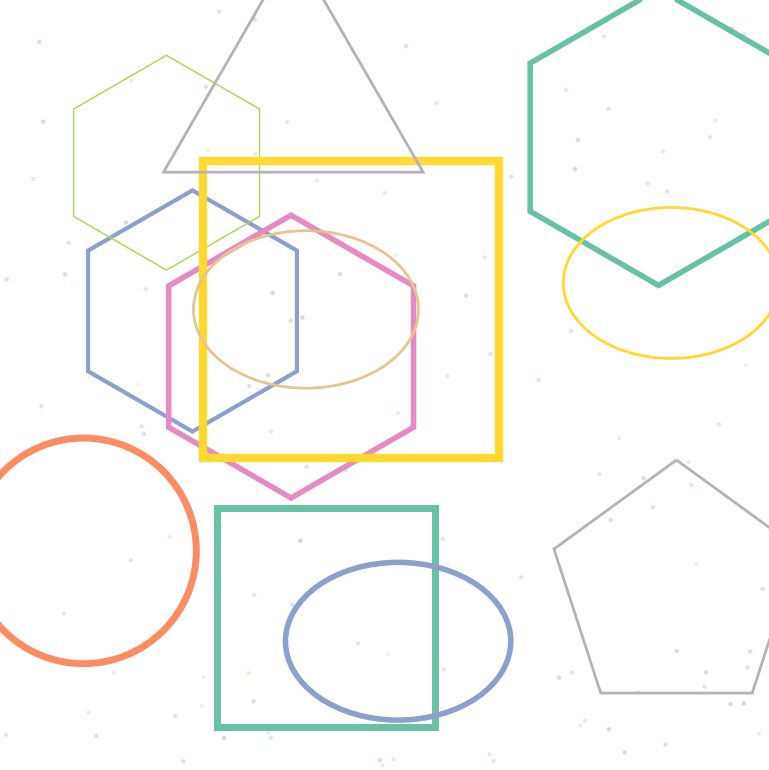[{"shape": "hexagon", "thickness": 2, "radius": 0.96, "center": [0.855, 0.822]}, {"shape": "square", "thickness": 2.5, "radius": 0.71, "center": [0.423, 0.198]}, {"shape": "circle", "thickness": 2.5, "radius": 0.73, "center": [0.108, 0.285]}, {"shape": "oval", "thickness": 2, "radius": 0.73, "center": [0.517, 0.167]}, {"shape": "hexagon", "thickness": 1.5, "radius": 0.78, "center": [0.25, 0.596]}, {"shape": "hexagon", "thickness": 2, "radius": 0.92, "center": [0.378, 0.537]}, {"shape": "hexagon", "thickness": 0.5, "radius": 0.7, "center": [0.216, 0.789]}, {"shape": "square", "thickness": 3, "radius": 0.96, "center": [0.455, 0.598]}, {"shape": "oval", "thickness": 1, "radius": 0.7, "center": [0.872, 0.633]}, {"shape": "oval", "thickness": 1, "radius": 0.73, "center": [0.397, 0.598]}, {"shape": "triangle", "thickness": 1, "radius": 0.97, "center": [0.381, 0.874]}, {"shape": "pentagon", "thickness": 1, "radius": 0.84, "center": [0.879, 0.235]}]